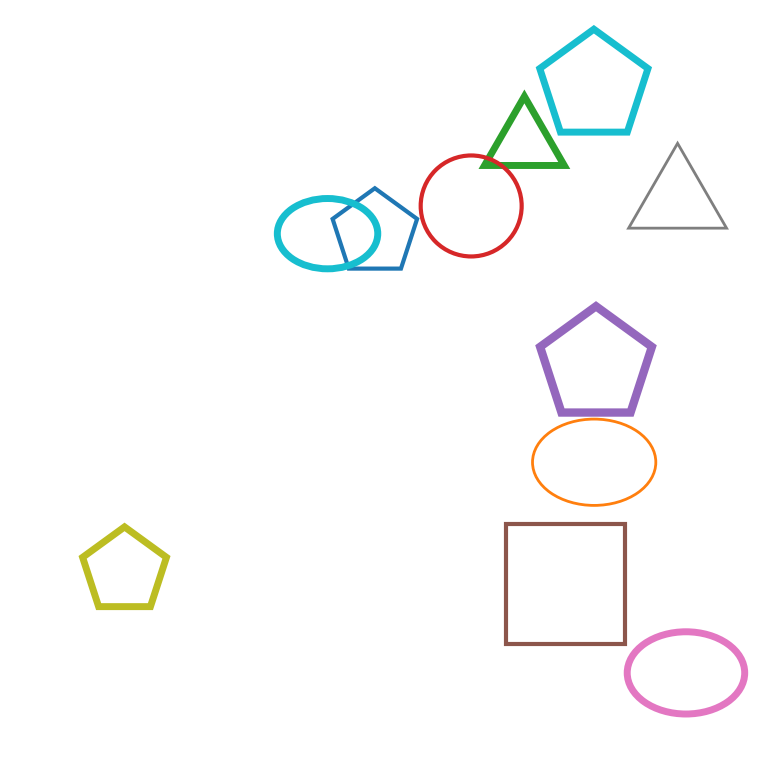[{"shape": "pentagon", "thickness": 1.5, "radius": 0.29, "center": [0.487, 0.698]}, {"shape": "oval", "thickness": 1, "radius": 0.4, "center": [0.772, 0.4]}, {"shape": "triangle", "thickness": 2.5, "radius": 0.3, "center": [0.681, 0.815]}, {"shape": "circle", "thickness": 1.5, "radius": 0.33, "center": [0.612, 0.733]}, {"shape": "pentagon", "thickness": 3, "radius": 0.38, "center": [0.774, 0.526]}, {"shape": "square", "thickness": 1.5, "radius": 0.39, "center": [0.734, 0.241]}, {"shape": "oval", "thickness": 2.5, "radius": 0.38, "center": [0.891, 0.126]}, {"shape": "triangle", "thickness": 1, "radius": 0.37, "center": [0.88, 0.74]}, {"shape": "pentagon", "thickness": 2.5, "radius": 0.29, "center": [0.162, 0.258]}, {"shape": "pentagon", "thickness": 2.5, "radius": 0.37, "center": [0.771, 0.888]}, {"shape": "oval", "thickness": 2.5, "radius": 0.33, "center": [0.425, 0.697]}]